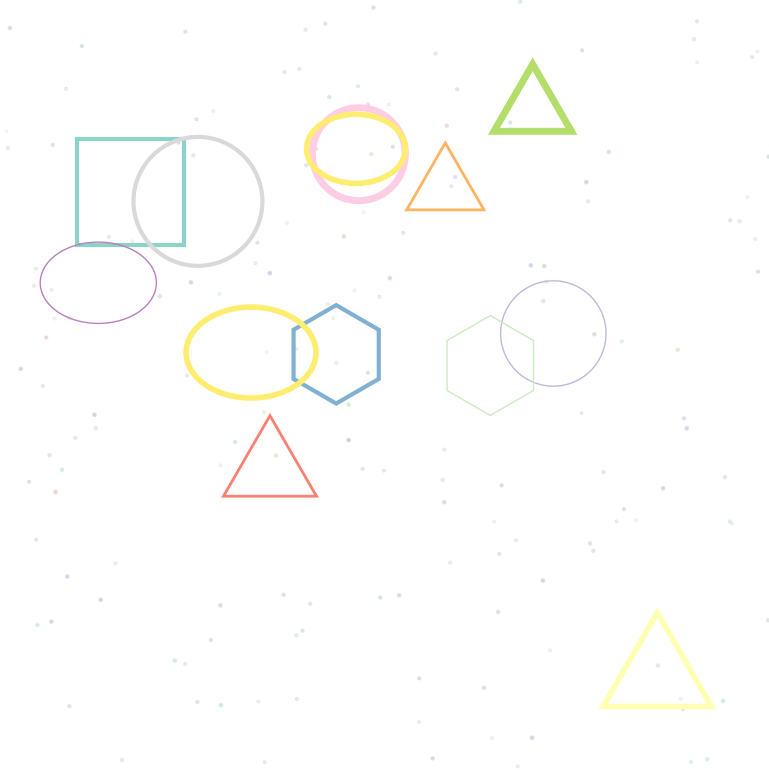[{"shape": "square", "thickness": 1.5, "radius": 0.35, "center": [0.169, 0.75]}, {"shape": "triangle", "thickness": 2, "radius": 0.41, "center": [0.854, 0.123]}, {"shape": "circle", "thickness": 0.5, "radius": 0.34, "center": [0.719, 0.567]}, {"shape": "triangle", "thickness": 1, "radius": 0.35, "center": [0.351, 0.39]}, {"shape": "hexagon", "thickness": 1.5, "radius": 0.32, "center": [0.437, 0.54]}, {"shape": "triangle", "thickness": 1, "radius": 0.29, "center": [0.578, 0.756]}, {"shape": "triangle", "thickness": 2.5, "radius": 0.29, "center": [0.692, 0.859]}, {"shape": "circle", "thickness": 2.5, "radius": 0.3, "center": [0.466, 0.8]}, {"shape": "circle", "thickness": 1.5, "radius": 0.42, "center": [0.257, 0.738]}, {"shape": "oval", "thickness": 0.5, "radius": 0.38, "center": [0.128, 0.633]}, {"shape": "hexagon", "thickness": 0.5, "radius": 0.32, "center": [0.637, 0.525]}, {"shape": "oval", "thickness": 2, "radius": 0.32, "center": [0.462, 0.807]}, {"shape": "oval", "thickness": 2, "radius": 0.42, "center": [0.326, 0.542]}]